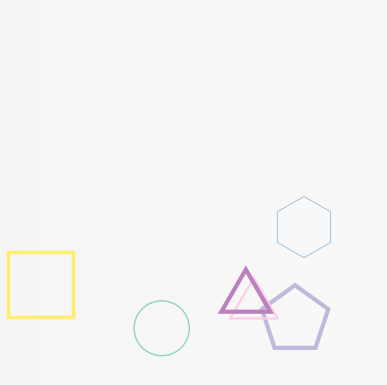[{"shape": "circle", "thickness": 1, "radius": 0.36, "center": [0.417, 0.147]}, {"shape": "pentagon", "thickness": 3, "radius": 0.45, "center": [0.761, 0.169]}, {"shape": "hexagon", "thickness": 0.5, "radius": 0.4, "center": [0.784, 0.41]}, {"shape": "triangle", "thickness": 1.5, "radius": 0.35, "center": [0.655, 0.208]}, {"shape": "triangle", "thickness": 3, "radius": 0.37, "center": [0.634, 0.227]}, {"shape": "square", "thickness": 2.5, "radius": 0.42, "center": [0.104, 0.26]}]